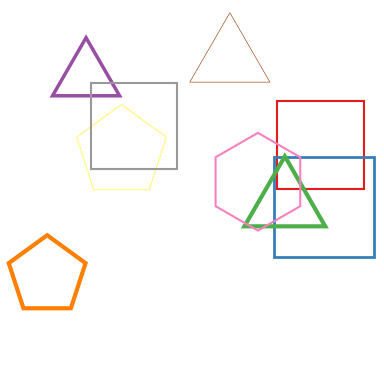[{"shape": "square", "thickness": 1.5, "radius": 0.57, "center": [0.832, 0.623]}, {"shape": "square", "thickness": 2, "radius": 0.65, "center": [0.842, 0.462]}, {"shape": "triangle", "thickness": 3, "radius": 0.61, "center": [0.74, 0.473]}, {"shape": "triangle", "thickness": 2.5, "radius": 0.5, "center": [0.223, 0.801]}, {"shape": "pentagon", "thickness": 3, "radius": 0.52, "center": [0.122, 0.284]}, {"shape": "pentagon", "thickness": 0.5, "radius": 0.61, "center": [0.316, 0.606]}, {"shape": "triangle", "thickness": 0.5, "radius": 0.6, "center": [0.597, 0.847]}, {"shape": "hexagon", "thickness": 1.5, "radius": 0.63, "center": [0.67, 0.528]}, {"shape": "square", "thickness": 1.5, "radius": 0.56, "center": [0.348, 0.672]}]